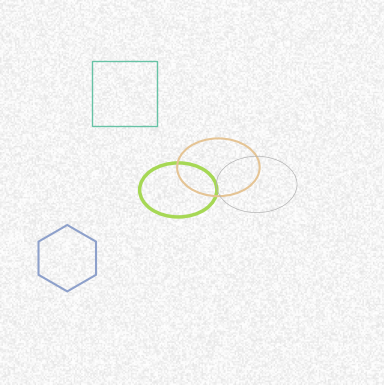[{"shape": "square", "thickness": 1, "radius": 0.42, "center": [0.324, 0.758]}, {"shape": "hexagon", "thickness": 1.5, "radius": 0.43, "center": [0.175, 0.329]}, {"shape": "oval", "thickness": 2.5, "radius": 0.5, "center": [0.463, 0.507]}, {"shape": "oval", "thickness": 1.5, "radius": 0.54, "center": [0.567, 0.566]}, {"shape": "oval", "thickness": 0.5, "radius": 0.52, "center": [0.667, 0.521]}]